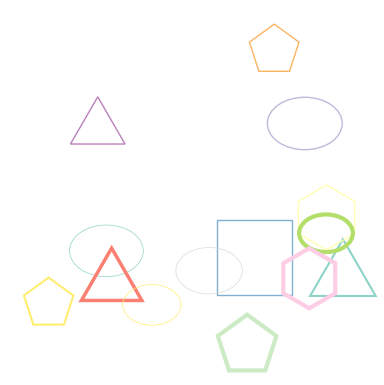[{"shape": "oval", "thickness": 0.5, "radius": 0.48, "center": [0.276, 0.348]}, {"shape": "triangle", "thickness": 1.5, "radius": 0.49, "center": [0.891, 0.28]}, {"shape": "hexagon", "thickness": 1, "radius": 0.42, "center": [0.848, 0.435]}, {"shape": "oval", "thickness": 1, "radius": 0.49, "center": [0.792, 0.679]}, {"shape": "triangle", "thickness": 2.5, "radius": 0.45, "center": [0.29, 0.265]}, {"shape": "square", "thickness": 1, "radius": 0.49, "center": [0.661, 0.332]}, {"shape": "pentagon", "thickness": 1, "radius": 0.34, "center": [0.712, 0.87]}, {"shape": "oval", "thickness": 3, "radius": 0.35, "center": [0.847, 0.394]}, {"shape": "hexagon", "thickness": 3, "radius": 0.39, "center": [0.803, 0.277]}, {"shape": "oval", "thickness": 0.5, "radius": 0.43, "center": [0.543, 0.297]}, {"shape": "triangle", "thickness": 1, "radius": 0.41, "center": [0.254, 0.667]}, {"shape": "pentagon", "thickness": 3, "radius": 0.4, "center": [0.642, 0.103]}, {"shape": "pentagon", "thickness": 1.5, "radius": 0.34, "center": [0.126, 0.212]}, {"shape": "oval", "thickness": 0.5, "radius": 0.38, "center": [0.395, 0.208]}]